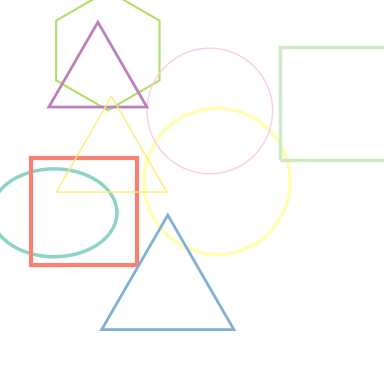[{"shape": "oval", "thickness": 2.5, "radius": 0.82, "center": [0.141, 0.447]}, {"shape": "circle", "thickness": 2.5, "radius": 0.95, "center": [0.564, 0.529]}, {"shape": "square", "thickness": 3, "radius": 0.69, "center": [0.218, 0.451]}, {"shape": "triangle", "thickness": 2, "radius": 0.99, "center": [0.436, 0.243]}, {"shape": "hexagon", "thickness": 1.5, "radius": 0.78, "center": [0.28, 0.869]}, {"shape": "circle", "thickness": 1, "radius": 0.82, "center": [0.545, 0.712]}, {"shape": "triangle", "thickness": 2, "radius": 0.74, "center": [0.254, 0.795]}, {"shape": "square", "thickness": 2.5, "radius": 0.73, "center": [0.874, 0.731]}, {"shape": "triangle", "thickness": 1, "radius": 0.83, "center": [0.29, 0.584]}]